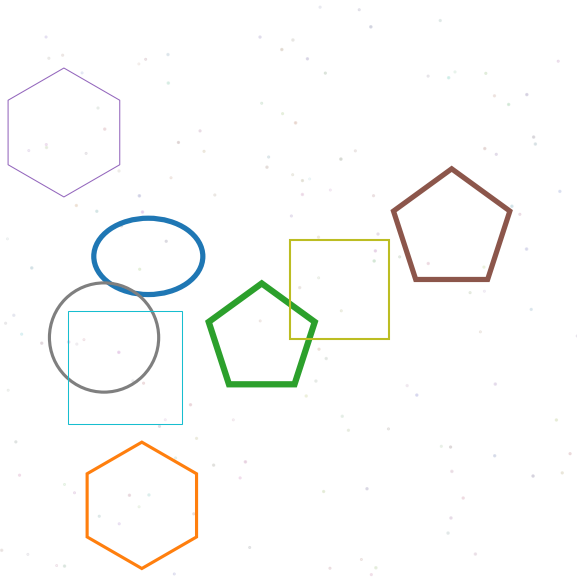[{"shape": "oval", "thickness": 2.5, "radius": 0.47, "center": [0.257, 0.555]}, {"shape": "hexagon", "thickness": 1.5, "radius": 0.55, "center": [0.246, 0.124]}, {"shape": "pentagon", "thickness": 3, "radius": 0.48, "center": [0.453, 0.412]}, {"shape": "hexagon", "thickness": 0.5, "radius": 0.56, "center": [0.111, 0.77]}, {"shape": "pentagon", "thickness": 2.5, "radius": 0.53, "center": [0.782, 0.601]}, {"shape": "circle", "thickness": 1.5, "radius": 0.47, "center": [0.18, 0.415]}, {"shape": "square", "thickness": 1, "radius": 0.43, "center": [0.587, 0.497]}, {"shape": "square", "thickness": 0.5, "radius": 0.49, "center": [0.216, 0.363]}]